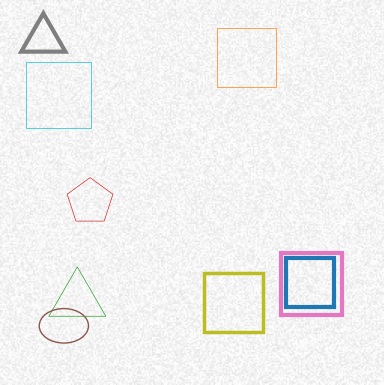[{"shape": "square", "thickness": 3, "radius": 0.31, "center": [0.804, 0.266]}, {"shape": "square", "thickness": 0.5, "radius": 0.38, "center": [0.641, 0.851]}, {"shape": "triangle", "thickness": 0.5, "radius": 0.43, "center": [0.201, 0.221]}, {"shape": "pentagon", "thickness": 0.5, "radius": 0.31, "center": [0.234, 0.476]}, {"shape": "oval", "thickness": 1, "radius": 0.32, "center": [0.166, 0.154]}, {"shape": "square", "thickness": 3, "radius": 0.4, "center": [0.809, 0.262]}, {"shape": "triangle", "thickness": 3, "radius": 0.33, "center": [0.113, 0.899]}, {"shape": "square", "thickness": 2.5, "radius": 0.38, "center": [0.606, 0.214]}, {"shape": "square", "thickness": 0.5, "radius": 0.42, "center": [0.153, 0.754]}]